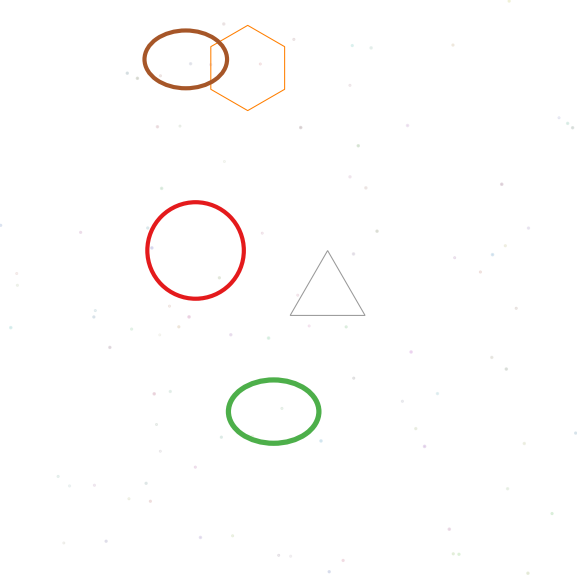[{"shape": "circle", "thickness": 2, "radius": 0.42, "center": [0.339, 0.565]}, {"shape": "oval", "thickness": 2.5, "radius": 0.39, "center": [0.474, 0.286]}, {"shape": "hexagon", "thickness": 0.5, "radius": 0.37, "center": [0.429, 0.881]}, {"shape": "oval", "thickness": 2, "radius": 0.36, "center": [0.322, 0.896]}, {"shape": "triangle", "thickness": 0.5, "radius": 0.37, "center": [0.567, 0.49]}]